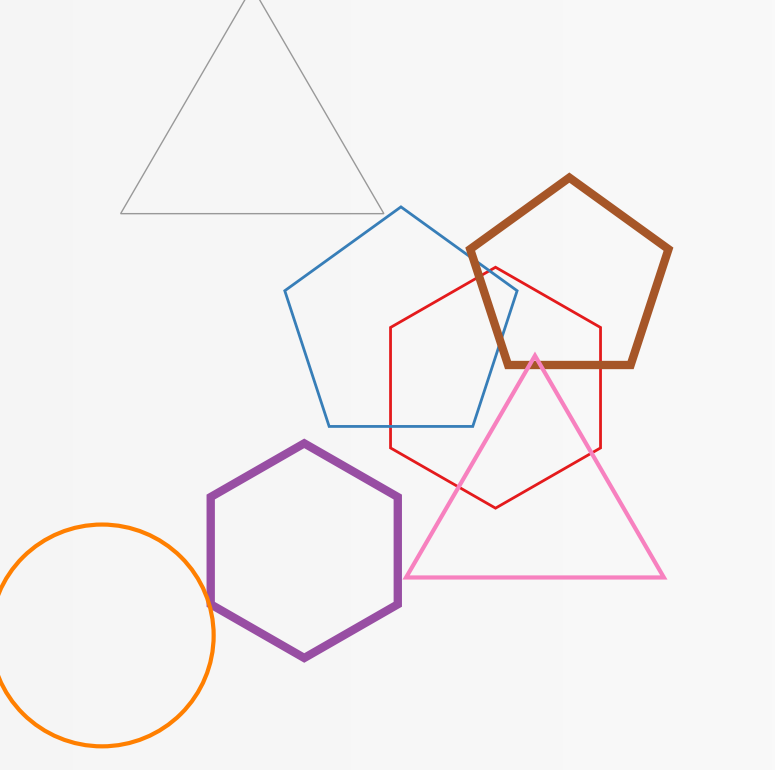[{"shape": "hexagon", "thickness": 1, "radius": 0.78, "center": [0.639, 0.496]}, {"shape": "pentagon", "thickness": 1, "radius": 0.79, "center": [0.517, 0.574]}, {"shape": "hexagon", "thickness": 3, "radius": 0.7, "center": [0.393, 0.285]}, {"shape": "circle", "thickness": 1.5, "radius": 0.72, "center": [0.132, 0.175]}, {"shape": "pentagon", "thickness": 3, "radius": 0.67, "center": [0.735, 0.635]}, {"shape": "triangle", "thickness": 1.5, "radius": 0.96, "center": [0.69, 0.346]}, {"shape": "triangle", "thickness": 0.5, "radius": 0.98, "center": [0.325, 0.821]}]